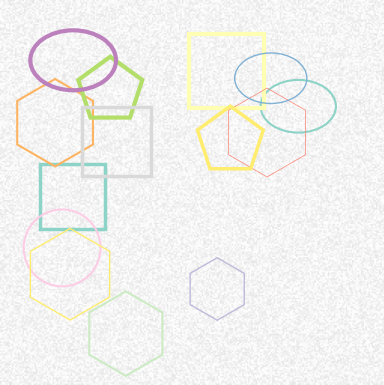[{"shape": "oval", "thickness": 1.5, "radius": 0.49, "center": [0.775, 0.724]}, {"shape": "square", "thickness": 2.5, "radius": 0.42, "center": [0.188, 0.49]}, {"shape": "square", "thickness": 3, "radius": 0.48, "center": [0.588, 0.816]}, {"shape": "hexagon", "thickness": 1, "radius": 0.41, "center": [0.564, 0.249]}, {"shape": "hexagon", "thickness": 0.5, "radius": 0.58, "center": [0.694, 0.656]}, {"shape": "oval", "thickness": 1, "radius": 0.47, "center": [0.703, 0.797]}, {"shape": "hexagon", "thickness": 1.5, "radius": 0.57, "center": [0.143, 0.681]}, {"shape": "pentagon", "thickness": 3, "radius": 0.44, "center": [0.286, 0.765]}, {"shape": "circle", "thickness": 1.5, "radius": 0.5, "center": [0.161, 0.356]}, {"shape": "square", "thickness": 2.5, "radius": 0.45, "center": [0.302, 0.633]}, {"shape": "oval", "thickness": 3, "radius": 0.56, "center": [0.19, 0.843]}, {"shape": "hexagon", "thickness": 1.5, "radius": 0.55, "center": [0.327, 0.134]}, {"shape": "hexagon", "thickness": 1, "radius": 0.59, "center": [0.182, 0.288]}, {"shape": "pentagon", "thickness": 2.5, "radius": 0.45, "center": [0.598, 0.634]}]